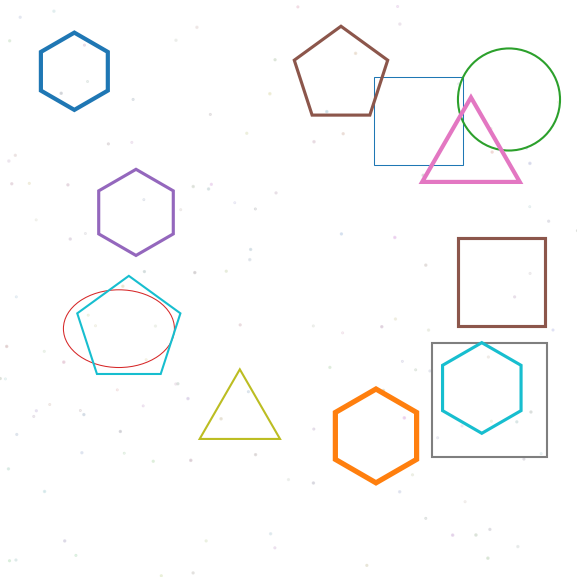[{"shape": "square", "thickness": 0.5, "radius": 0.38, "center": [0.725, 0.789]}, {"shape": "hexagon", "thickness": 2, "radius": 0.33, "center": [0.129, 0.876]}, {"shape": "hexagon", "thickness": 2.5, "radius": 0.41, "center": [0.651, 0.244]}, {"shape": "circle", "thickness": 1, "radius": 0.44, "center": [0.881, 0.827]}, {"shape": "oval", "thickness": 0.5, "radius": 0.48, "center": [0.206, 0.43]}, {"shape": "hexagon", "thickness": 1.5, "radius": 0.37, "center": [0.235, 0.631]}, {"shape": "pentagon", "thickness": 1.5, "radius": 0.43, "center": [0.59, 0.869]}, {"shape": "square", "thickness": 1.5, "radius": 0.38, "center": [0.869, 0.511]}, {"shape": "triangle", "thickness": 2, "radius": 0.49, "center": [0.816, 0.733]}, {"shape": "square", "thickness": 1, "radius": 0.5, "center": [0.848, 0.307]}, {"shape": "triangle", "thickness": 1, "radius": 0.4, "center": [0.415, 0.279]}, {"shape": "pentagon", "thickness": 1, "radius": 0.47, "center": [0.223, 0.428]}, {"shape": "hexagon", "thickness": 1.5, "radius": 0.39, "center": [0.834, 0.327]}]